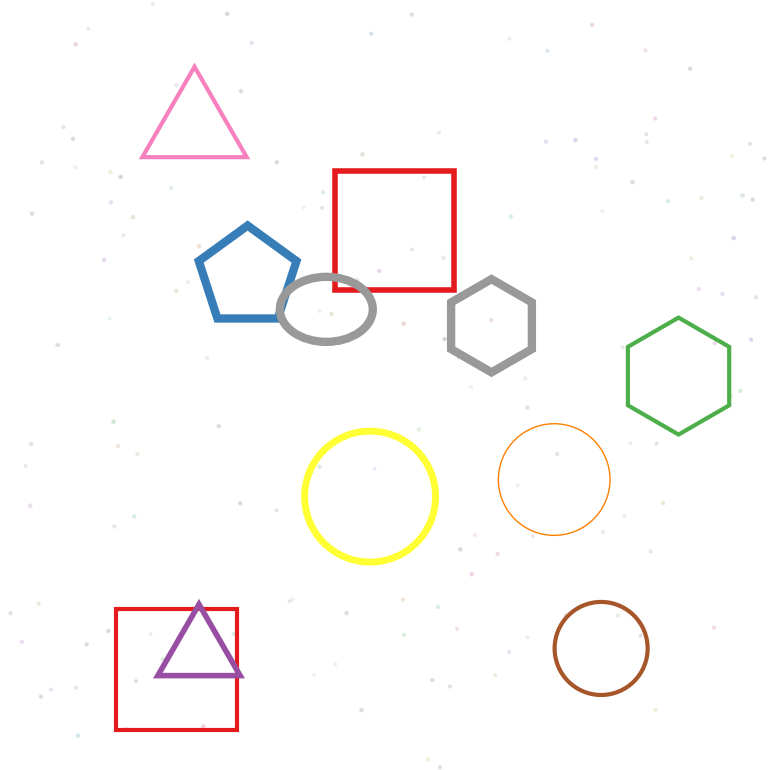[{"shape": "square", "thickness": 2, "radius": 0.39, "center": [0.512, 0.7]}, {"shape": "square", "thickness": 1.5, "radius": 0.39, "center": [0.23, 0.131]}, {"shape": "pentagon", "thickness": 3, "radius": 0.33, "center": [0.322, 0.64]}, {"shape": "hexagon", "thickness": 1.5, "radius": 0.38, "center": [0.881, 0.512]}, {"shape": "triangle", "thickness": 2, "radius": 0.31, "center": [0.258, 0.153]}, {"shape": "circle", "thickness": 0.5, "radius": 0.36, "center": [0.72, 0.377]}, {"shape": "circle", "thickness": 2.5, "radius": 0.43, "center": [0.481, 0.355]}, {"shape": "circle", "thickness": 1.5, "radius": 0.3, "center": [0.781, 0.158]}, {"shape": "triangle", "thickness": 1.5, "radius": 0.39, "center": [0.253, 0.835]}, {"shape": "oval", "thickness": 3, "radius": 0.3, "center": [0.424, 0.598]}, {"shape": "hexagon", "thickness": 3, "radius": 0.3, "center": [0.638, 0.577]}]